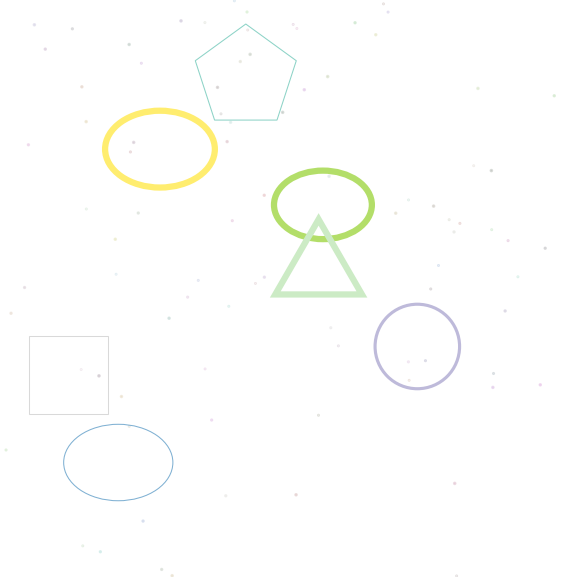[{"shape": "pentagon", "thickness": 0.5, "radius": 0.46, "center": [0.426, 0.866]}, {"shape": "circle", "thickness": 1.5, "radius": 0.37, "center": [0.723, 0.399]}, {"shape": "oval", "thickness": 0.5, "radius": 0.47, "center": [0.205, 0.198]}, {"shape": "oval", "thickness": 3, "radius": 0.42, "center": [0.559, 0.644]}, {"shape": "square", "thickness": 0.5, "radius": 0.34, "center": [0.119, 0.35]}, {"shape": "triangle", "thickness": 3, "radius": 0.43, "center": [0.552, 0.533]}, {"shape": "oval", "thickness": 3, "radius": 0.48, "center": [0.277, 0.741]}]